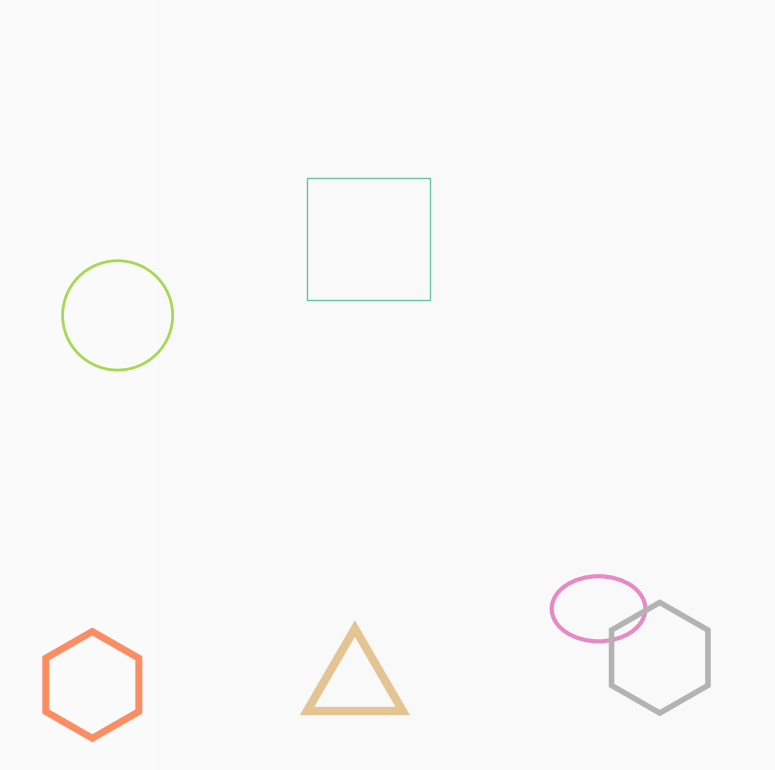[{"shape": "square", "thickness": 0.5, "radius": 0.4, "center": [0.475, 0.69]}, {"shape": "hexagon", "thickness": 2.5, "radius": 0.35, "center": [0.119, 0.111]}, {"shape": "oval", "thickness": 1.5, "radius": 0.3, "center": [0.772, 0.209]}, {"shape": "circle", "thickness": 1, "radius": 0.36, "center": [0.152, 0.59]}, {"shape": "triangle", "thickness": 3, "radius": 0.36, "center": [0.458, 0.112]}, {"shape": "hexagon", "thickness": 2, "radius": 0.36, "center": [0.851, 0.146]}]